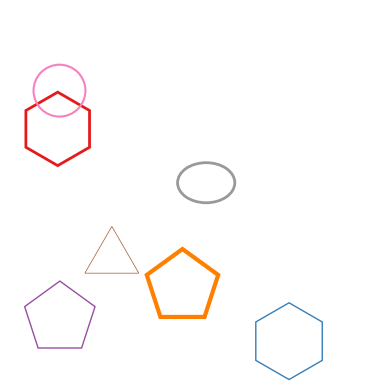[{"shape": "hexagon", "thickness": 2, "radius": 0.48, "center": [0.15, 0.665]}, {"shape": "hexagon", "thickness": 1, "radius": 0.5, "center": [0.751, 0.114]}, {"shape": "pentagon", "thickness": 1, "radius": 0.48, "center": [0.155, 0.174]}, {"shape": "pentagon", "thickness": 3, "radius": 0.49, "center": [0.474, 0.256]}, {"shape": "triangle", "thickness": 0.5, "radius": 0.4, "center": [0.291, 0.331]}, {"shape": "circle", "thickness": 1.5, "radius": 0.34, "center": [0.155, 0.765]}, {"shape": "oval", "thickness": 2, "radius": 0.37, "center": [0.536, 0.525]}]